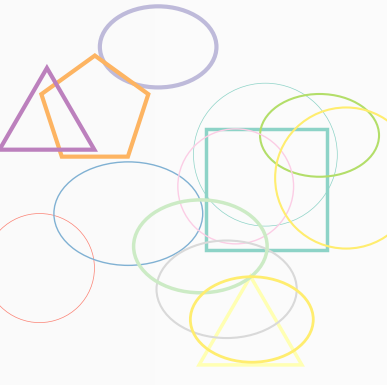[{"shape": "square", "thickness": 2.5, "radius": 0.78, "center": [0.688, 0.507]}, {"shape": "circle", "thickness": 0.5, "radius": 0.93, "center": [0.685, 0.598]}, {"shape": "triangle", "thickness": 2.5, "radius": 0.77, "center": [0.646, 0.129]}, {"shape": "oval", "thickness": 3, "radius": 0.75, "center": [0.408, 0.878]}, {"shape": "circle", "thickness": 0.5, "radius": 0.71, "center": [0.102, 0.304]}, {"shape": "oval", "thickness": 1, "radius": 0.96, "center": [0.331, 0.445]}, {"shape": "pentagon", "thickness": 3, "radius": 0.73, "center": [0.245, 0.711]}, {"shape": "oval", "thickness": 1.5, "radius": 0.77, "center": [0.825, 0.648]}, {"shape": "circle", "thickness": 1, "radius": 0.75, "center": [0.608, 0.516]}, {"shape": "oval", "thickness": 1.5, "radius": 0.9, "center": [0.585, 0.249]}, {"shape": "triangle", "thickness": 3, "radius": 0.71, "center": [0.121, 0.682]}, {"shape": "oval", "thickness": 2.5, "radius": 0.86, "center": [0.517, 0.36]}, {"shape": "oval", "thickness": 2, "radius": 0.79, "center": [0.65, 0.17]}, {"shape": "circle", "thickness": 1.5, "radius": 0.92, "center": [0.893, 0.538]}]